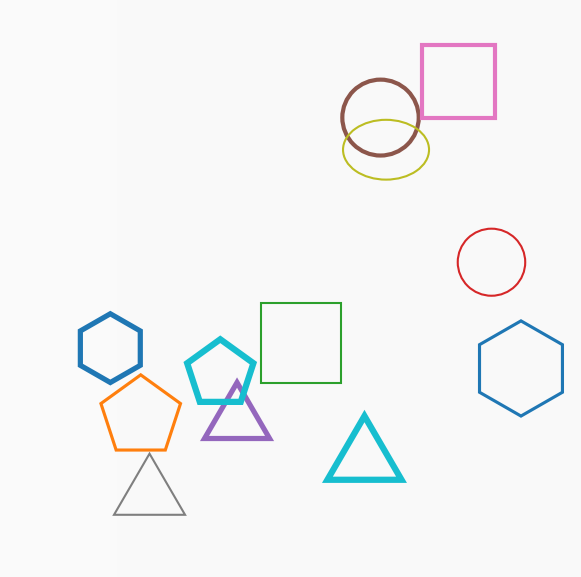[{"shape": "hexagon", "thickness": 1.5, "radius": 0.41, "center": [0.896, 0.361]}, {"shape": "hexagon", "thickness": 2.5, "radius": 0.3, "center": [0.19, 0.396]}, {"shape": "pentagon", "thickness": 1.5, "radius": 0.36, "center": [0.242, 0.278]}, {"shape": "square", "thickness": 1, "radius": 0.35, "center": [0.518, 0.405]}, {"shape": "circle", "thickness": 1, "radius": 0.29, "center": [0.846, 0.545]}, {"shape": "triangle", "thickness": 2.5, "radius": 0.32, "center": [0.408, 0.272]}, {"shape": "circle", "thickness": 2, "radius": 0.33, "center": [0.655, 0.796]}, {"shape": "square", "thickness": 2, "radius": 0.32, "center": [0.789, 0.859]}, {"shape": "triangle", "thickness": 1, "radius": 0.35, "center": [0.257, 0.143]}, {"shape": "oval", "thickness": 1, "radius": 0.37, "center": [0.664, 0.74]}, {"shape": "pentagon", "thickness": 3, "radius": 0.3, "center": [0.379, 0.352]}, {"shape": "triangle", "thickness": 3, "radius": 0.37, "center": [0.627, 0.205]}]